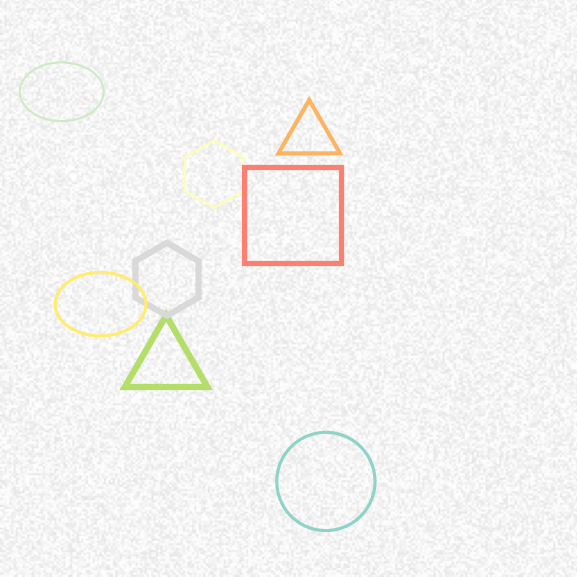[{"shape": "circle", "thickness": 1.5, "radius": 0.43, "center": [0.564, 0.165]}, {"shape": "hexagon", "thickness": 1, "radius": 0.29, "center": [0.371, 0.698]}, {"shape": "square", "thickness": 2.5, "radius": 0.42, "center": [0.507, 0.627]}, {"shape": "triangle", "thickness": 2, "radius": 0.31, "center": [0.535, 0.764]}, {"shape": "triangle", "thickness": 3, "radius": 0.41, "center": [0.288, 0.37]}, {"shape": "hexagon", "thickness": 3, "radius": 0.32, "center": [0.289, 0.516]}, {"shape": "oval", "thickness": 1, "radius": 0.36, "center": [0.107, 0.84]}, {"shape": "oval", "thickness": 1.5, "radius": 0.39, "center": [0.174, 0.472]}]